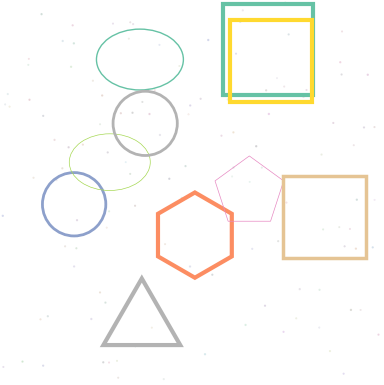[{"shape": "square", "thickness": 3, "radius": 0.59, "center": [0.696, 0.871]}, {"shape": "oval", "thickness": 1, "radius": 0.56, "center": [0.363, 0.845]}, {"shape": "hexagon", "thickness": 3, "radius": 0.55, "center": [0.506, 0.389]}, {"shape": "circle", "thickness": 2, "radius": 0.41, "center": [0.193, 0.469]}, {"shape": "pentagon", "thickness": 0.5, "radius": 0.47, "center": [0.648, 0.501]}, {"shape": "oval", "thickness": 0.5, "radius": 0.53, "center": [0.285, 0.579]}, {"shape": "square", "thickness": 3, "radius": 0.53, "center": [0.703, 0.841]}, {"shape": "square", "thickness": 2.5, "radius": 0.53, "center": [0.843, 0.437]}, {"shape": "circle", "thickness": 2, "radius": 0.42, "center": [0.377, 0.68]}, {"shape": "triangle", "thickness": 3, "radius": 0.58, "center": [0.368, 0.161]}]